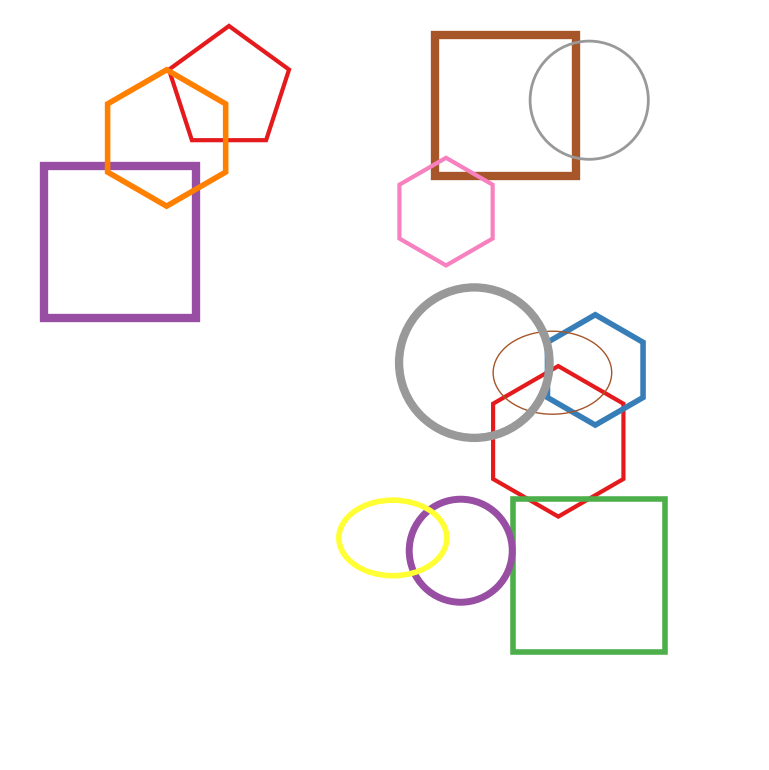[{"shape": "pentagon", "thickness": 1.5, "radius": 0.41, "center": [0.297, 0.884]}, {"shape": "hexagon", "thickness": 1.5, "radius": 0.49, "center": [0.725, 0.427]}, {"shape": "hexagon", "thickness": 2, "radius": 0.36, "center": [0.773, 0.52]}, {"shape": "square", "thickness": 2, "radius": 0.5, "center": [0.765, 0.252]}, {"shape": "circle", "thickness": 2.5, "radius": 0.33, "center": [0.598, 0.285]}, {"shape": "square", "thickness": 3, "radius": 0.49, "center": [0.155, 0.686]}, {"shape": "hexagon", "thickness": 2, "radius": 0.44, "center": [0.216, 0.821]}, {"shape": "oval", "thickness": 2, "radius": 0.35, "center": [0.51, 0.301]}, {"shape": "oval", "thickness": 0.5, "radius": 0.38, "center": [0.717, 0.516]}, {"shape": "square", "thickness": 3, "radius": 0.46, "center": [0.657, 0.863]}, {"shape": "hexagon", "thickness": 1.5, "radius": 0.35, "center": [0.579, 0.725]}, {"shape": "circle", "thickness": 3, "radius": 0.49, "center": [0.616, 0.529]}, {"shape": "circle", "thickness": 1, "radius": 0.38, "center": [0.765, 0.87]}]